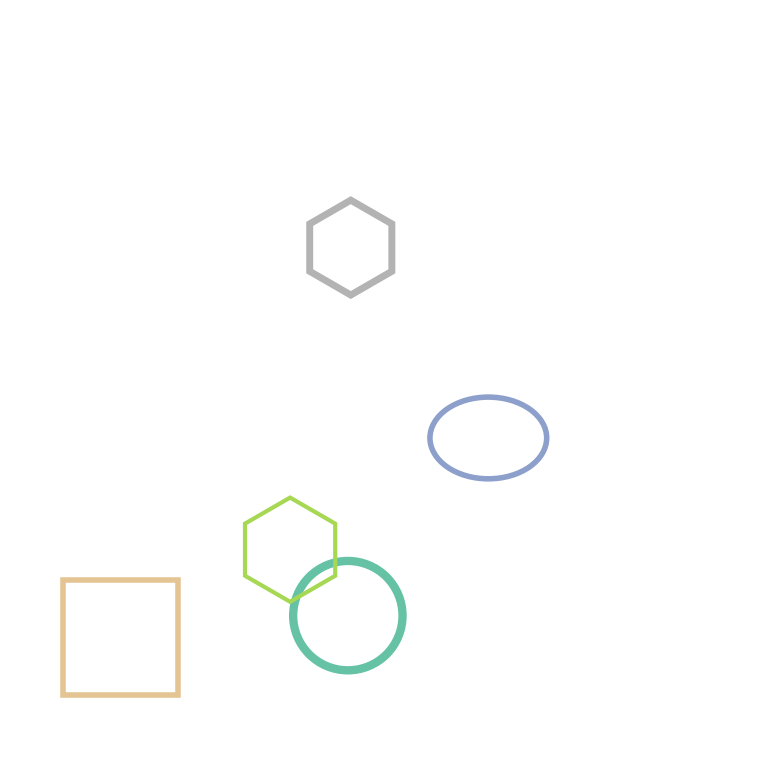[{"shape": "circle", "thickness": 3, "radius": 0.36, "center": [0.452, 0.2]}, {"shape": "oval", "thickness": 2, "radius": 0.38, "center": [0.634, 0.431]}, {"shape": "hexagon", "thickness": 1.5, "radius": 0.34, "center": [0.377, 0.286]}, {"shape": "square", "thickness": 2, "radius": 0.37, "center": [0.157, 0.172]}, {"shape": "hexagon", "thickness": 2.5, "radius": 0.31, "center": [0.456, 0.678]}]